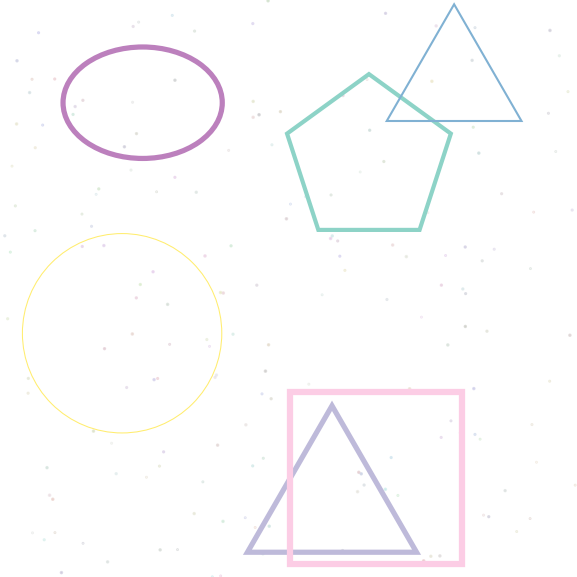[{"shape": "pentagon", "thickness": 2, "radius": 0.75, "center": [0.639, 0.722]}, {"shape": "triangle", "thickness": 2.5, "radius": 0.85, "center": [0.575, 0.127]}, {"shape": "triangle", "thickness": 1, "radius": 0.67, "center": [0.786, 0.857]}, {"shape": "square", "thickness": 3, "radius": 0.74, "center": [0.651, 0.171]}, {"shape": "oval", "thickness": 2.5, "radius": 0.69, "center": [0.247, 0.821]}, {"shape": "circle", "thickness": 0.5, "radius": 0.86, "center": [0.211, 0.422]}]